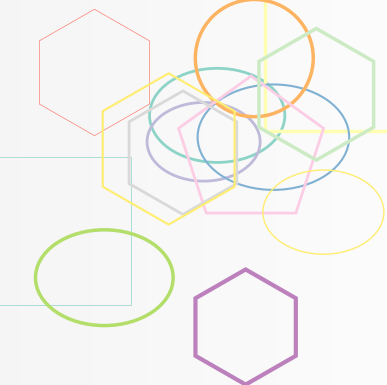[{"shape": "oval", "thickness": 2, "radius": 0.87, "center": [0.56, 0.7]}, {"shape": "square", "thickness": 0.5, "radius": 0.96, "center": [0.144, 0.4]}, {"shape": "square", "thickness": 2.5, "radius": 0.97, "center": [0.879, 0.855]}, {"shape": "oval", "thickness": 2, "radius": 0.73, "center": [0.525, 0.632]}, {"shape": "hexagon", "thickness": 0.5, "radius": 0.82, "center": [0.244, 0.812]}, {"shape": "oval", "thickness": 1.5, "radius": 0.98, "center": [0.706, 0.644]}, {"shape": "circle", "thickness": 2.5, "radius": 0.76, "center": [0.656, 0.849]}, {"shape": "oval", "thickness": 2.5, "radius": 0.89, "center": [0.269, 0.279]}, {"shape": "pentagon", "thickness": 2, "radius": 0.98, "center": [0.648, 0.606]}, {"shape": "hexagon", "thickness": 2, "radius": 0.8, "center": [0.472, 0.603]}, {"shape": "hexagon", "thickness": 3, "radius": 0.75, "center": [0.634, 0.151]}, {"shape": "hexagon", "thickness": 2.5, "radius": 0.85, "center": [0.816, 0.755]}, {"shape": "oval", "thickness": 1, "radius": 0.78, "center": [0.835, 0.449]}, {"shape": "hexagon", "thickness": 1.5, "radius": 0.98, "center": [0.435, 0.613]}]